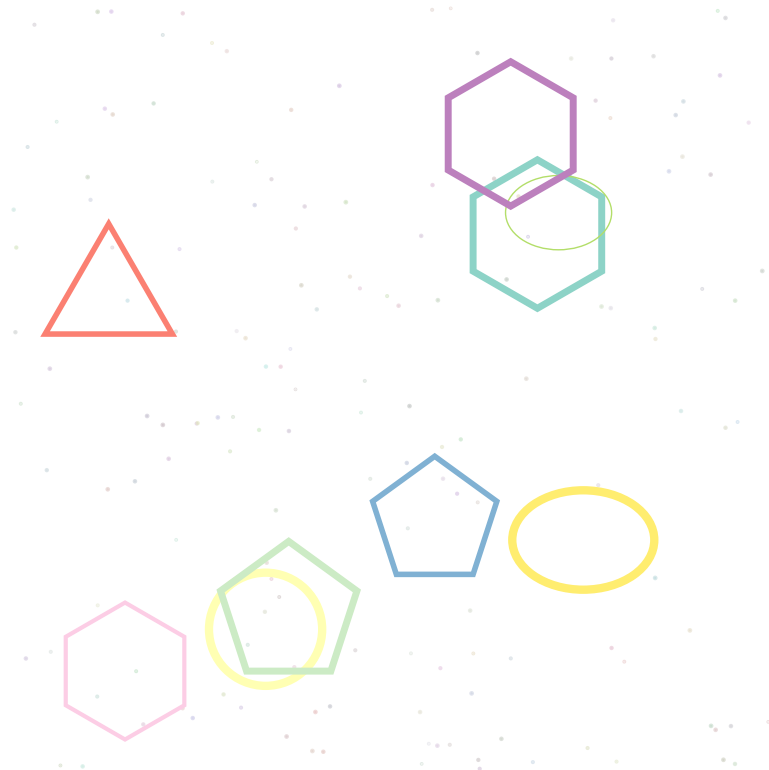[{"shape": "hexagon", "thickness": 2.5, "radius": 0.48, "center": [0.698, 0.696]}, {"shape": "circle", "thickness": 3, "radius": 0.37, "center": [0.345, 0.183]}, {"shape": "triangle", "thickness": 2, "radius": 0.48, "center": [0.141, 0.614]}, {"shape": "pentagon", "thickness": 2, "radius": 0.42, "center": [0.565, 0.323]}, {"shape": "oval", "thickness": 0.5, "radius": 0.34, "center": [0.725, 0.724]}, {"shape": "hexagon", "thickness": 1.5, "radius": 0.44, "center": [0.162, 0.129]}, {"shape": "hexagon", "thickness": 2.5, "radius": 0.47, "center": [0.663, 0.826]}, {"shape": "pentagon", "thickness": 2.5, "radius": 0.47, "center": [0.375, 0.204]}, {"shape": "oval", "thickness": 3, "radius": 0.46, "center": [0.758, 0.299]}]